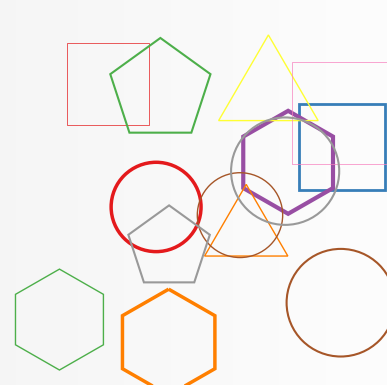[{"shape": "square", "thickness": 0.5, "radius": 0.53, "center": [0.279, 0.782]}, {"shape": "circle", "thickness": 2.5, "radius": 0.58, "center": [0.403, 0.462]}, {"shape": "square", "thickness": 2, "radius": 0.55, "center": [0.882, 0.618]}, {"shape": "hexagon", "thickness": 1, "radius": 0.66, "center": [0.153, 0.17]}, {"shape": "pentagon", "thickness": 1.5, "radius": 0.68, "center": [0.414, 0.765]}, {"shape": "hexagon", "thickness": 3, "radius": 0.67, "center": [0.744, 0.578]}, {"shape": "triangle", "thickness": 1, "radius": 0.62, "center": [0.635, 0.397]}, {"shape": "hexagon", "thickness": 2.5, "radius": 0.69, "center": [0.435, 0.111]}, {"shape": "triangle", "thickness": 1, "radius": 0.74, "center": [0.693, 0.761]}, {"shape": "circle", "thickness": 1.5, "radius": 0.7, "center": [0.879, 0.214]}, {"shape": "circle", "thickness": 1, "radius": 0.55, "center": [0.619, 0.441]}, {"shape": "square", "thickness": 0.5, "radius": 0.66, "center": [0.887, 0.707]}, {"shape": "pentagon", "thickness": 1.5, "radius": 0.55, "center": [0.436, 0.356]}, {"shape": "circle", "thickness": 1.5, "radius": 0.7, "center": [0.736, 0.555]}]